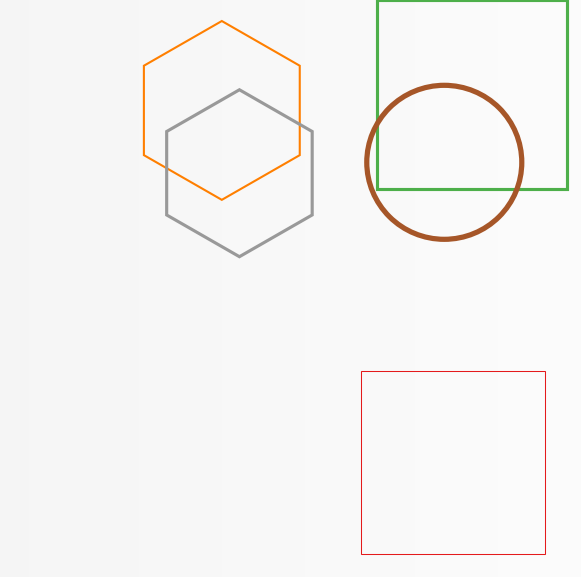[{"shape": "square", "thickness": 0.5, "radius": 0.79, "center": [0.779, 0.199]}, {"shape": "square", "thickness": 1.5, "radius": 0.82, "center": [0.812, 0.835]}, {"shape": "hexagon", "thickness": 1, "radius": 0.77, "center": [0.382, 0.808]}, {"shape": "circle", "thickness": 2.5, "radius": 0.67, "center": [0.764, 0.718]}, {"shape": "hexagon", "thickness": 1.5, "radius": 0.72, "center": [0.412, 0.699]}]